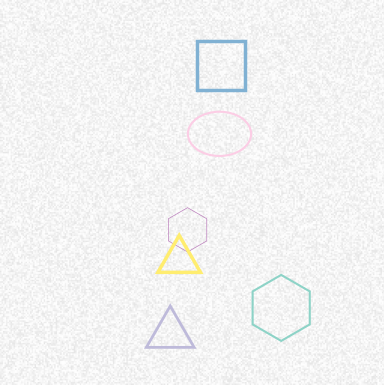[{"shape": "hexagon", "thickness": 1.5, "radius": 0.43, "center": [0.73, 0.2]}, {"shape": "triangle", "thickness": 2, "radius": 0.36, "center": [0.442, 0.134]}, {"shape": "square", "thickness": 2.5, "radius": 0.32, "center": [0.574, 0.829]}, {"shape": "oval", "thickness": 1.5, "radius": 0.41, "center": [0.57, 0.652]}, {"shape": "hexagon", "thickness": 0.5, "radius": 0.29, "center": [0.487, 0.403]}, {"shape": "triangle", "thickness": 2.5, "radius": 0.32, "center": [0.465, 0.325]}]